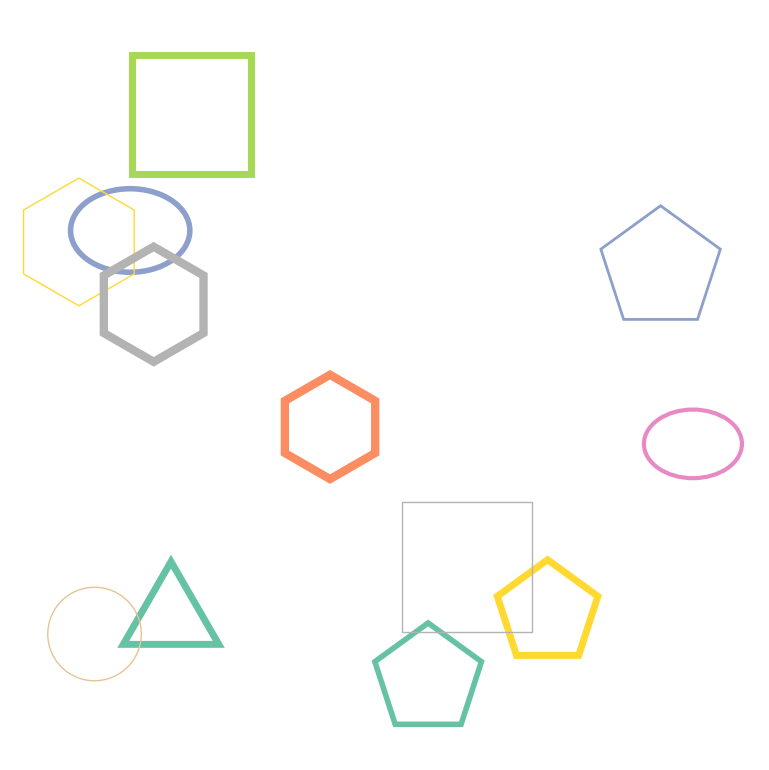[{"shape": "pentagon", "thickness": 2, "radius": 0.36, "center": [0.556, 0.118]}, {"shape": "triangle", "thickness": 2.5, "radius": 0.36, "center": [0.222, 0.199]}, {"shape": "hexagon", "thickness": 3, "radius": 0.34, "center": [0.429, 0.446]}, {"shape": "pentagon", "thickness": 1, "radius": 0.41, "center": [0.858, 0.651]}, {"shape": "oval", "thickness": 2, "radius": 0.39, "center": [0.169, 0.701]}, {"shape": "oval", "thickness": 1.5, "radius": 0.32, "center": [0.9, 0.424]}, {"shape": "square", "thickness": 2.5, "radius": 0.39, "center": [0.248, 0.851]}, {"shape": "pentagon", "thickness": 2.5, "radius": 0.34, "center": [0.711, 0.204]}, {"shape": "hexagon", "thickness": 0.5, "radius": 0.41, "center": [0.102, 0.686]}, {"shape": "circle", "thickness": 0.5, "radius": 0.3, "center": [0.123, 0.177]}, {"shape": "square", "thickness": 0.5, "radius": 0.42, "center": [0.607, 0.264]}, {"shape": "hexagon", "thickness": 3, "radius": 0.37, "center": [0.2, 0.605]}]